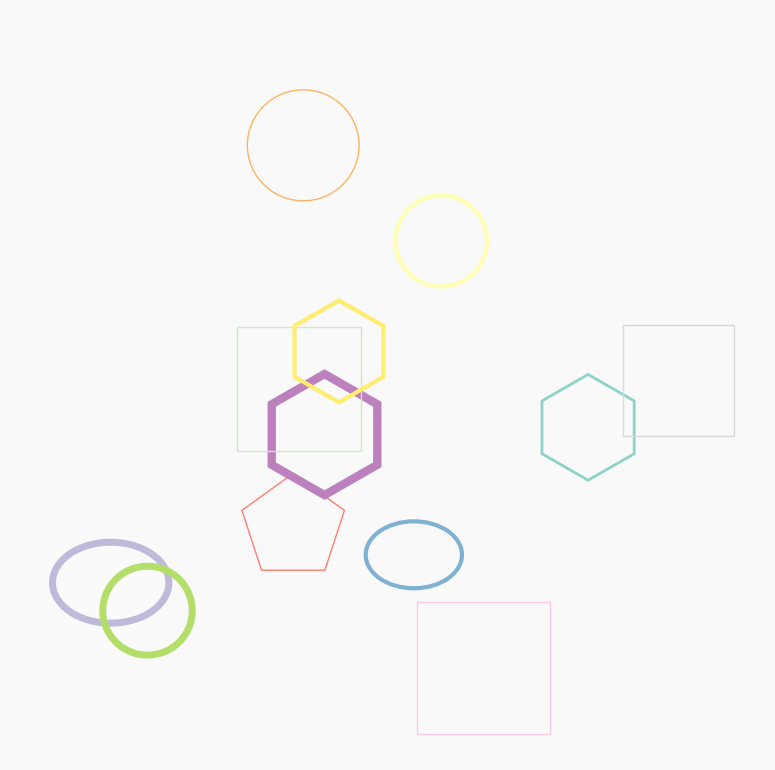[{"shape": "hexagon", "thickness": 1, "radius": 0.34, "center": [0.759, 0.445]}, {"shape": "circle", "thickness": 1.5, "radius": 0.3, "center": [0.569, 0.687]}, {"shape": "oval", "thickness": 2.5, "radius": 0.38, "center": [0.143, 0.243]}, {"shape": "pentagon", "thickness": 0.5, "radius": 0.35, "center": [0.378, 0.316]}, {"shape": "oval", "thickness": 1.5, "radius": 0.31, "center": [0.534, 0.279]}, {"shape": "circle", "thickness": 0.5, "radius": 0.36, "center": [0.391, 0.811]}, {"shape": "circle", "thickness": 2.5, "radius": 0.29, "center": [0.19, 0.207]}, {"shape": "square", "thickness": 0.5, "radius": 0.43, "center": [0.624, 0.133]}, {"shape": "square", "thickness": 0.5, "radius": 0.36, "center": [0.875, 0.506]}, {"shape": "hexagon", "thickness": 3, "radius": 0.39, "center": [0.419, 0.436]}, {"shape": "square", "thickness": 0.5, "radius": 0.4, "center": [0.386, 0.495]}, {"shape": "hexagon", "thickness": 1.5, "radius": 0.33, "center": [0.437, 0.544]}]